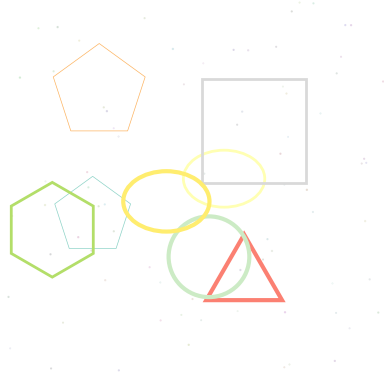[{"shape": "pentagon", "thickness": 0.5, "radius": 0.52, "center": [0.241, 0.438]}, {"shape": "oval", "thickness": 2, "radius": 0.53, "center": [0.582, 0.536]}, {"shape": "triangle", "thickness": 3, "radius": 0.57, "center": [0.634, 0.277]}, {"shape": "pentagon", "thickness": 0.5, "radius": 0.63, "center": [0.258, 0.761]}, {"shape": "hexagon", "thickness": 2, "radius": 0.61, "center": [0.136, 0.403]}, {"shape": "square", "thickness": 2, "radius": 0.67, "center": [0.659, 0.659]}, {"shape": "circle", "thickness": 3, "radius": 0.52, "center": [0.543, 0.333]}, {"shape": "oval", "thickness": 3, "radius": 0.56, "center": [0.432, 0.477]}]